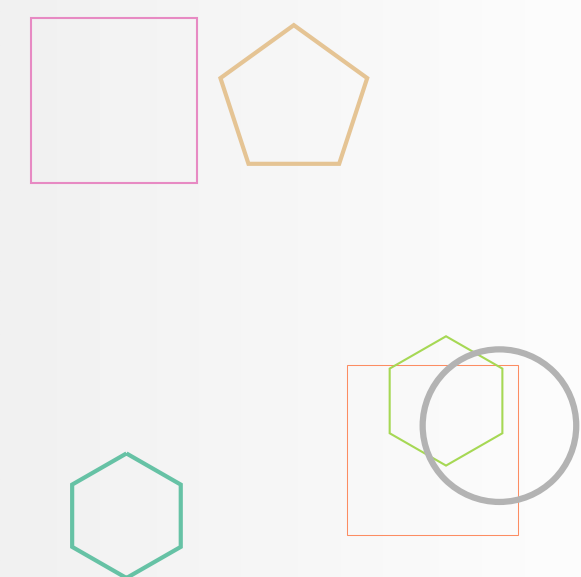[{"shape": "hexagon", "thickness": 2, "radius": 0.54, "center": [0.218, 0.106]}, {"shape": "square", "thickness": 0.5, "radius": 0.73, "center": [0.745, 0.22]}, {"shape": "square", "thickness": 1, "radius": 0.71, "center": [0.197, 0.825]}, {"shape": "hexagon", "thickness": 1, "radius": 0.56, "center": [0.767, 0.305]}, {"shape": "pentagon", "thickness": 2, "radius": 0.66, "center": [0.506, 0.823]}, {"shape": "circle", "thickness": 3, "radius": 0.66, "center": [0.859, 0.262]}]